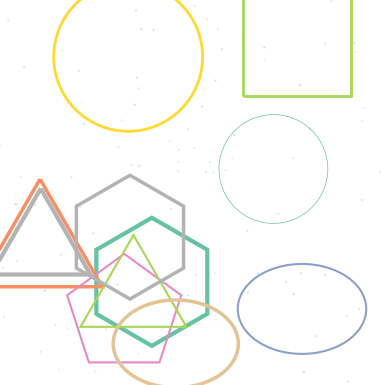[{"shape": "hexagon", "thickness": 3, "radius": 0.83, "center": [0.394, 0.268]}, {"shape": "circle", "thickness": 0.5, "radius": 0.71, "center": [0.71, 0.561]}, {"shape": "triangle", "thickness": 2.5, "radius": 0.93, "center": [0.104, 0.348]}, {"shape": "oval", "thickness": 1.5, "radius": 0.83, "center": [0.784, 0.198]}, {"shape": "pentagon", "thickness": 1.5, "radius": 0.78, "center": [0.323, 0.185]}, {"shape": "square", "thickness": 2, "radius": 0.7, "center": [0.772, 0.889]}, {"shape": "triangle", "thickness": 1.5, "radius": 0.79, "center": [0.347, 0.23]}, {"shape": "circle", "thickness": 2, "radius": 0.97, "center": [0.333, 0.852]}, {"shape": "oval", "thickness": 2.5, "radius": 0.81, "center": [0.457, 0.107]}, {"shape": "triangle", "thickness": 3, "radius": 0.74, "center": [0.106, 0.361]}, {"shape": "hexagon", "thickness": 2.5, "radius": 0.8, "center": [0.338, 0.384]}]